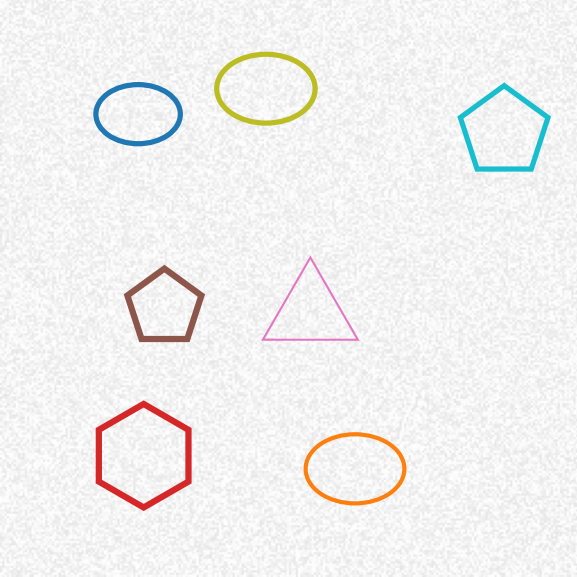[{"shape": "oval", "thickness": 2.5, "radius": 0.37, "center": [0.239, 0.801]}, {"shape": "oval", "thickness": 2, "radius": 0.43, "center": [0.615, 0.187]}, {"shape": "hexagon", "thickness": 3, "radius": 0.45, "center": [0.249, 0.21]}, {"shape": "pentagon", "thickness": 3, "radius": 0.34, "center": [0.285, 0.467]}, {"shape": "triangle", "thickness": 1, "radius": 0.47, "center": [0.537, 0.458]}, {"shape": "oval", "thickness": 2.5, "radius": 0.43, "center": [0.46, 0.846]}, {"shape": "pentagon", "thickness": 2.5, "radius": 0.4, "center": [0.873, 0.771]}]